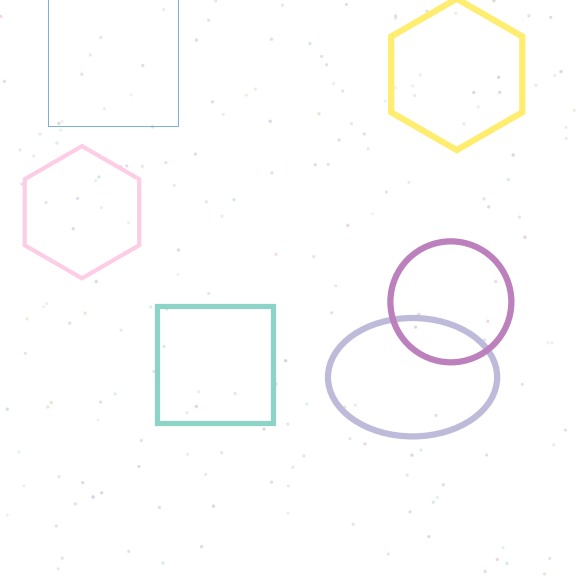[{"shape": "square", "thickness": 2.5, "radius": 0.51, "center": [0.372, 0.368]}, {"shape": "oval", "thickness": 3, "radius": 0.73, "center": [0.714, 0.346]}, {"shape": "square", "thickness": 0.5, "radius": 0.57, "center": [0.195, 0.894]}, {"shape": "hexagon", "thickness": 2, "radius": 0.57, "center": [0.142, 0.632]}, {"shape": "circle", "thickness": 3, "radius": 0.52, "center": [0.781, 0.476]}, {"shape": "hexagon", "thickness": 3, "radius": 0.66, "center": [0.791, 0.87]}]